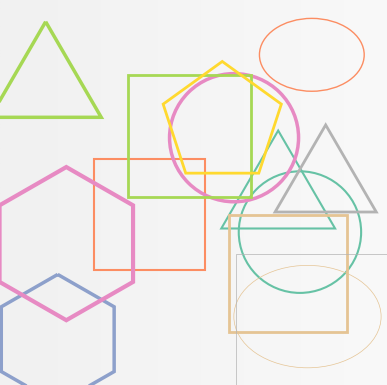[{"shape": "triangle", "thickness": 1.5, "radius": 0.85, "center": [0.718, 0.491]}, {"shape": "circle", "thickness": 1.5, "radius": 0.79, "center": [0.774, 0.397]}, {"shape": "oval", "thickness": 1, "radius": 0.68, "center": [0.805, 0.858]}, {"shape": "square", "thickness": 1.5, "radius": 0.72, "center": [0.386, 0.442]}, {"shape": "hexagon", "thickness": 2.5, "radius": 0.84, "center": [0.149, 0.119]}, {"shape": "hexagon", "thickness": 3, "radius": 0.99, "center": [0.171, 0.367]}, {"shape": "circle", "thickness": 2.5, "radius": 0.83, "center": [0.604, 0.642]}, {"shape": "triangle", "thickness": 2.5, "radius": 0.83, "center": [0.118, 0.778]}, {"shape": "square", "thickness": 2, "radius": 0.79, "center": [0.49, 0.647]}, {"shape": "pentagon", "thickness": 2, "radius": 0.8, "center": [0.574, 0.68]}, {"shape": "square", "thickness": 2, "radius": 0.76, "center": [0.743, 0.289]}, {"shape": "oval", "thickness": 0.5, "radius": 0.95, "center": [0.793, 0.178]}, {"shape": "triangle", "thickness": 2, "radius": 0.75, "center": [0.84, 0.525]}, {"shape": "square", "thickness": 0.5, "radius": 0.97, "center": [0.804, 0.145]}]